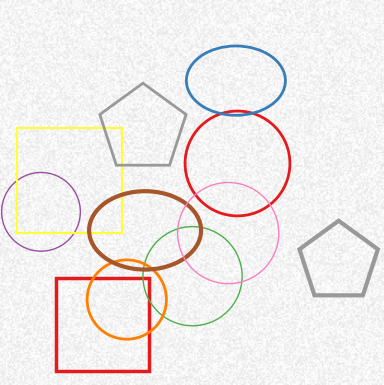[{"shape": "circle", "thickness": 2, "radius": 0.68, "center": [0.617, 0.575]}, {"shape": "square", "thickness": 2.5, "radius": 0.61, "center": [0.266, 0.157]}, {"shape": "oval", "thickness": 2, "radius": 0.64, "center": [0.613, 0.791]}, {"shape": "circle", "thickness": 1, "radius": 0.64, "center": [0.5, 0.283]}, {"shape": "circle", "thickness": 1, "radius": 0.51, "center": [0.106, 0.45]}, {"shape": "circle", "thickness": 2, "radius": 0.51, "center": [0.329, 0.222]}, {"shape": "square", "thickness": 1.5, "radius": 0.68, "center": [0.18, 0.531]}, {"shape": "oval", "thickness": 3, "radius": 0.73, "center": [0.377, 0.402]}, {"shape": "circle", "thickness": 1, "radius": 0.66, "center": [0.593, 0.395]}, {"shape": "pentagon", "thickness": 3, "radius": 0.54, "center": [0.88, 0.32]}, {"shape": "pentagon", "thickness": 2, "radius": 0.59, "center": [0.371, 0.666]}]